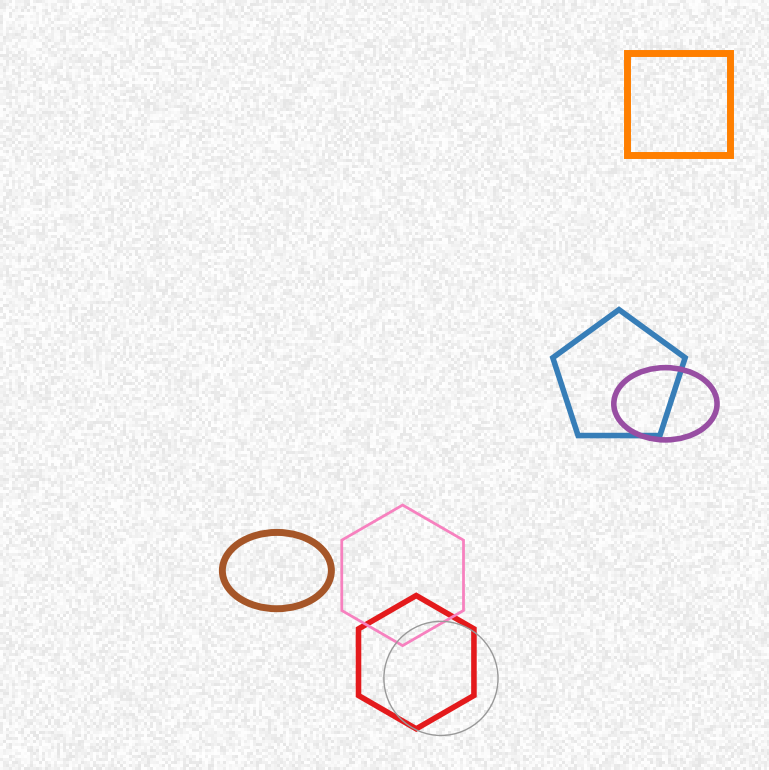[{"shape": "hexagon", "thickness": 2, "radius": 0.43, "center": [0.541, 0.14]}, {"shape": "pentagon", "thickness": 2, "radius": 0.45, "center": [0.804, 0.507]}, {"shape": "oval", "thickness": 2, "radius": 0.34, "center": [0.864, 0.476]}, {"shape": "square", "thickness": 2.5, "radius": 0.33, "center": [0.881, 0.865]}, {"shape": "oval", "thickness": 2.5, "radius": 0.35, "center": [0.36, 0.259]}, {"shape": "hexagon", "thickness": 1, "radius": 0.46, "center": [0.523, 0.253]}, {"shape": "circle", "thickness": 0.5, "radius": 0.37, "center": [0.573, 0.119]}]